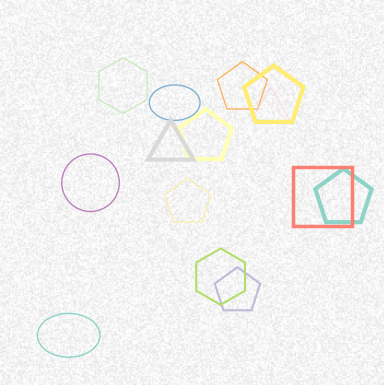[{"shape": "pentagon", "thickness": 3, "radius": 0.38, "center": [0.892, 0.485]}, {"shape": "oval", "thickness": 1, "radius": 0.41, "center": [0.178, 0.129]}, {"shape": "pentagon", "thickness": 3, "radius": 0.36, "center": [0.534, 0.645]}, {"shape": "pentagon", "thickness": 1.5, "radius": 0.31, "center": [0.617, 0.244]}, {"shape": "square", "thickness": 2.5, "radius": 0.38, "center": [0.839, 0.49]}, {"shape": "oval", "thickness": 1, "radius": 0.33, "center": [0.454, 0.733]}, {"shape": "pentagon", "thickness": 1, "radius": 0.34, "center": [0.63, 0.772]}, {"shape": "hexagon", "thickness": 1.5, "radius": 0.37, "center": [0.573, 0.281]}, {"shape": "triangle", "thickness": 0.5, "radius": 0.3, "center": [0.703, 0.715]}, {"shape": "triangle", "thickness": 3, "radius": 0.34, "center": [0.443, 0.62]}, {"shape": "circle", "thickness": 1, "radius": 0.37, "center": [0.235, 0.525]}, {"shape": "hexagon", "thickness": 1, "radius": 0.36, "center": [0.32, 0.778]}, {"shape": "pentagon", "thickness": 0.5, "radius": 0.31, "center": [0.488, 0.475]}, {"shape": "pentagon", "thickness": 3, "radius": 0.4, "center": [0.711, 0.749]}]